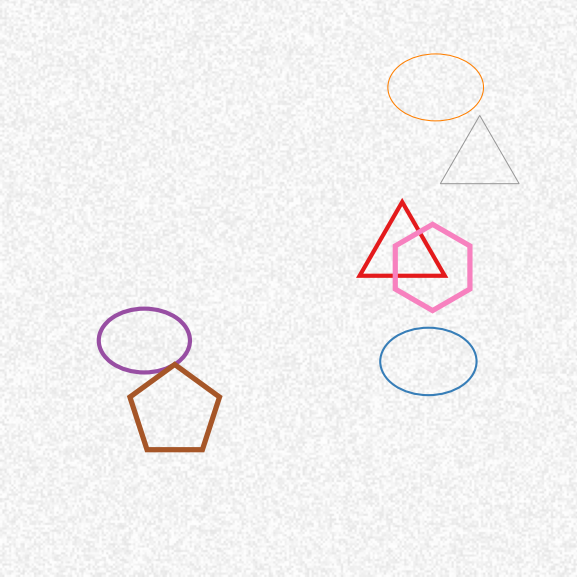[{"shape": "triangle", "thickness": 2, "radius": 0.43, "center": [0.696, 0.564]}, {"shape": "oval", "thickness": 1, "radius": 0.42, "center": [0.742, 0.373]}, {"shape": "oval", "thickness": 2, "radius": 0.39, "center": [0.25, 0.409]}, {"shape": "oval", "thickness": 0.5, "radius": 0.41, "center": [0.754, 0.848]}, {"shape": "pentagon", "thickness": 2.5, "radius": 0.41, "center": [0.303, 0.286]}, {"shape": "hexagon", "thickness": 2.5, "radius": 0.37, "center": [0.749, 0.536]}, {"shape": "triangle", "thickness": 0.5, "radius": 0.39, "center": [0.831, 0.72]}]